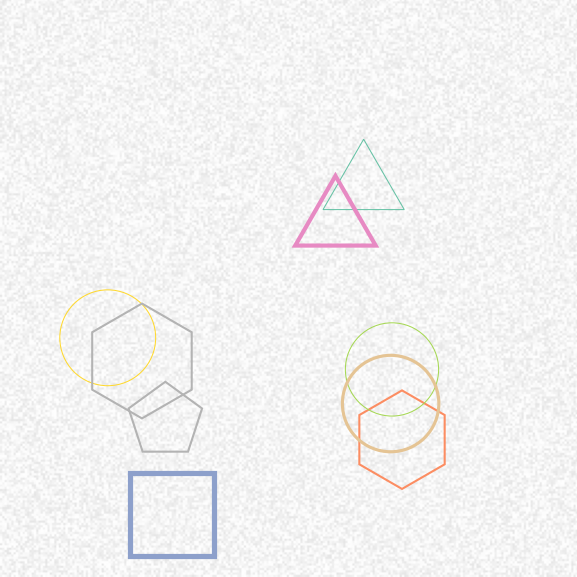[{"shape": "triangle", "thickness": 0.5, "radius": 0.41, "center": [0.63, 0.677]}, {"shape": "hexagon", "thickness": 1, "radius": 0.43, "center": [0.696, 0.238]}, {"shape": "square", "thickness": 2.5, "radius": 0.36, "center": [0.298, 0.109]}, {"shape": "triangle", "thickness": 2, "radius": 0.4, "center": [0.581, 0.614]}, {"shape": "circle", "thickness": 0.5, "radius": 0.4, "center": [0.679, 0.359]}, {"shape": "circle", "thickness": 0.5, "radius": 0.41, "center": [0.187, 0.414]}, {"shape": "circle", "thickness": 1.5, "radius": 0.42, "center": [0.676, 0.3]}, {"shape": "hexagon", "thickness": 1, "radius": 0.5, "center": [0.246, 0.374]}, {"shape": "pentagon", "thickness": 1, "radius": 0.33, "center": [0.286, 0.271]}]